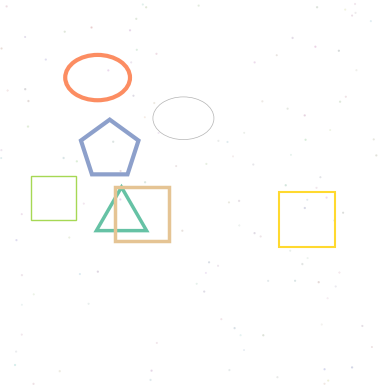[{"shape": "triangle", "thickness": 2.5, "radius": 0.38, "center": [0.316, 0.439]}, {"shape": "oval", "thickness": 3, "radius": 0.42, "center": [0.254, 0.799]}, {"shape": "pentagon", "thickness": 3, "radius": 0.39, "center": [0.285, 0.611]}, {"shape": "square", "thickness": 1, "radius": 0.29, "center": [0.139, 0.485]}, {"shape": "square", "thickness": 1.5, "radius": 0.36, "center": [0.797, 0.43]}, {"shape": "square", "thickness": 2.5, "radius": 0.35, "center": [0.368, 0.444]}, {"shape": "oval", "thickness": 0.5, "radius": 0.4, "center": [0.476, 0.693]}]